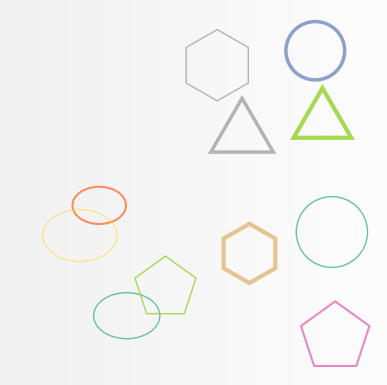[{"shape": "circle", "thickness": 1, "radius": 0.46, "center": [0.857, 0.397]}, {"shape": "oval", "thickness": 1, "radius": 0.43, "center": [0.327, 0.18]}, {"shape": "oval", "thickness": 1.5, "radius": 0.35, "center": [0.256, 0.467]}, {"shape": "circle", "thickness": 2.5, "radius": 0.38, "center": [0.814, 0.868]}, {"shape": "pentagon", "thickness": 1.5, "radius": 0.46, "center": [0.865, 0.125]}, {"shape": "pentagon", "thickness": 1, "radius": 0.41, "center": [0.427, 0.252]}, {"shape": "triangle", "thickness": 3, "radius": 0.43, "center": [0.832, 0.685]}, {"shape": "oval", "thickness": 0.5, "radius": 0.48, "center": [0.206, 0.388]}, {"shape": "hexagon", "thickness": 3, "radius": 0.38, "center": [0.644, 0.342]}, {"shape": "hexagon", "thickness": 1, "radius": 0.46, "center": [0.561, 0.831]}, {"shape": "triangle", "thickness": 2.5, "radius": 0.47, "center": [0.625, 0.652]}]